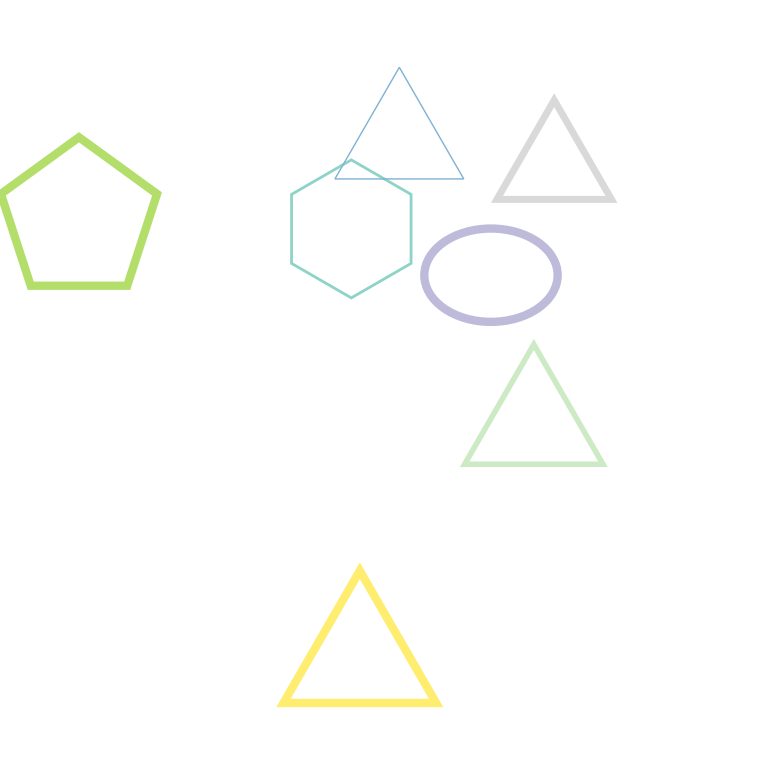[{"shape": "hexagon", "thickness": 1, "radius": 0.45, "center": [0.456, 0.703]}, {"shape": "oval", "thickness": 3, "radius": 0.43, "center": [0.638, 0.643]}, {"shape": "triangle", "thickness": 0.5, "radius": 0.48, "center": [0.519, 0.816]}, {"shape": "pentagon", "thickness": 3, "radius": 0.53, "center": [0.103, 0.715]}, {"shape": "triangle", "thickness": 2.5, "radius": 0.43, "center": [0.72, 0.784]}, {"shape": "triangle", "thickness": 2, "radius": 0.52, "center": [0.693, 0.449]}, {"shape": "triangle", "thickness": 3, "radius": 0.57, "center": [0.467, 0.144]}]